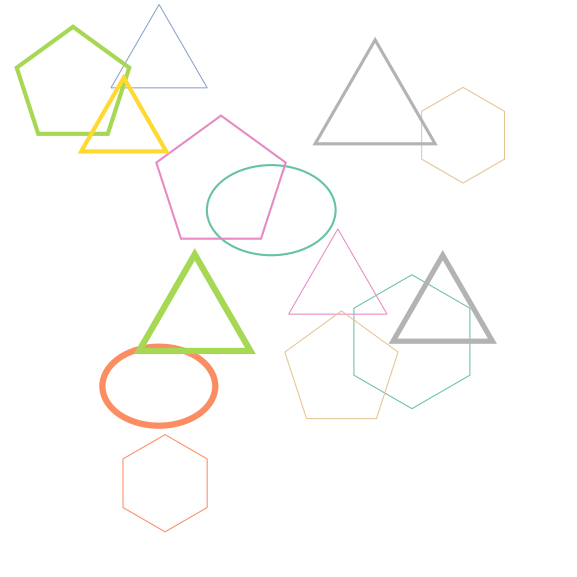[{"shape": "hexagon", "thickness": 0.5, "radius": 0.58, "center": [0.713, 0.407]}, {"shape": "oval", "thickness": 1, "radius": 0.56, "center": [0.47, 0.635]}, {"shape": "oval", "thickness": 3, "radius": 0.49, "center": [0.275, 0.33]}, {"shape": "hexagon", "thickness": 0.5, "radius": 0.42, "center": [0.286, 0.162]}, {"shape": "triangle", "thickness": 0.5, "radius": 0.48, "center": [0.275, 0.895]}, {"shape": "triangle", "thickness": 0.5, "radius": 0.49, "center": [0.585, 0.504]}, {"shape": "pentagon", "thickness": 1, "radius": 0.59, "center": [0.383, 0.681]}, {"shape": "pentagon", "thickness": 2, "radius": 0.51, "center": [0.126, 0.85]}, {"shape": "triangle", "thickness": 3, "radius": 0.56, "center": [0.337, 0.447]}, {"shape": "triangle", "thickness": 2, "radius": 0.43, "center": [0.214, 0.779]}, {"shape": "hexagon", "thickness": 0.5, "radius": 0.41, "center": [0.802, 0.765]}, {"shape": "pentagon", "thickness": 0.5, "radius": 0.52, "center": [0.591, 0.358]}, {"shape": "triangle", "thickness": 1.5, "radius": 0.6, "center": [0.65, 0.81]}, {"shape": "triangle", "thickness": 2.5, "radius": 0.5, "center": [0.767, 0.458]}]